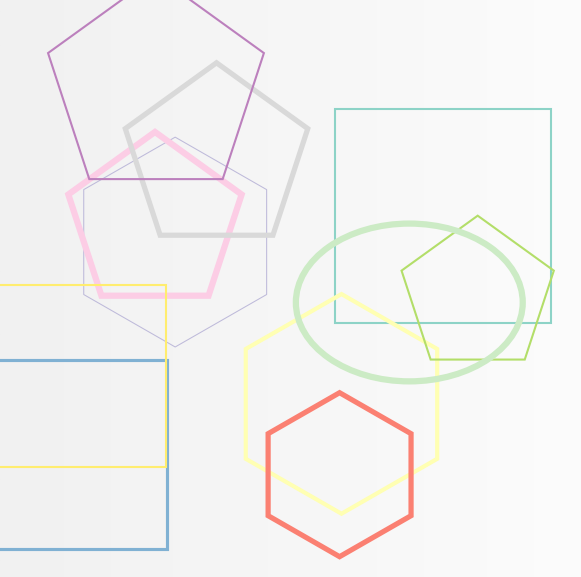[{"shape": "square", "thickness": 1, "radius": 0.93, "center": [0.762, 0.625]}, {"shape": "hexagon", "thickness": 2, "radius": 0.95, "center": [0.587, 0.3]}, {"shape": "hexagon", "thickness": 0.5, "radius": 0.91, "center": [0.301, 0.58]}, {"shape": "hexagon", "thickness": 2.5, "radius": 0.71, "center": [0.584, 0.177]}, {"shape": "square", "thickness": 1.5, "radius": 0.82, "center": [0.123, 0.212]}, {"shape": "pentagon", "thickness": 1, "radius": 0.69, "center": [0.822, 0.488]}, {"shape": "pentagon", "thickness": 3, "radius": 0.78, "center": [0.267, 0.614]}, {"shape": "pentagon", "thickness": 2.5, "radius": 0.83, "center": [0.373, 0.725]}, {"shape": "pentagon", "thickness": 1, "radius": 0.98, "center": [0.268, 0.847]}, {"shape": "oval", "thickness": 3, "radius": 0.98, "center": [0.704, 0.475]}, {"shape": "square", "thickness": 1, "radius": 0.79, "center": [0.129, 0.348]}]